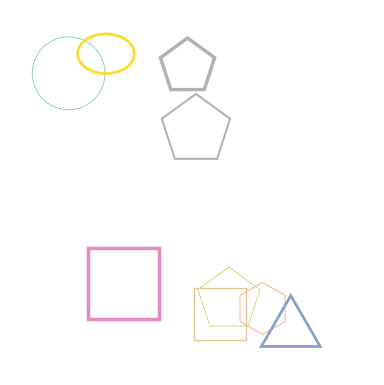[{"shape": "circle", "thickness": 0.5, "radius": 0.47, "center": [0.178, 0.81]}, {"shape": "hexagon", "thickness": 0.5, "radius": 0.34, "center": [0.682, 0.199]}, {"shape": "triangle", "thickness": 2, "radius": 0.44, "center": [0.755, 0.144]}, {"shape": "square", "thickness": 2.5, "radius": 0.46, "center": [0.32, 0.263]}, {"shape": "pentagon", "thickness": 0.5, "radius": 0.42, "center": [0.595, 0.222]}, {"shape": "oval", "thickness": 2, "radius": 0.37, "center": [0.275, 0.86]}, {"shape": "square", "thickness": 1, "radius": 0.34, "center": [0.571, 0.185]}, {"shape": "pentagon", "thickness": 2.5, "radius": 0.37, "center": [0.487, 0.827]}, {"shape": "pentagon", "thickness": 1.5, "radius": 0.47, "center": [0.509, 0.663]}]